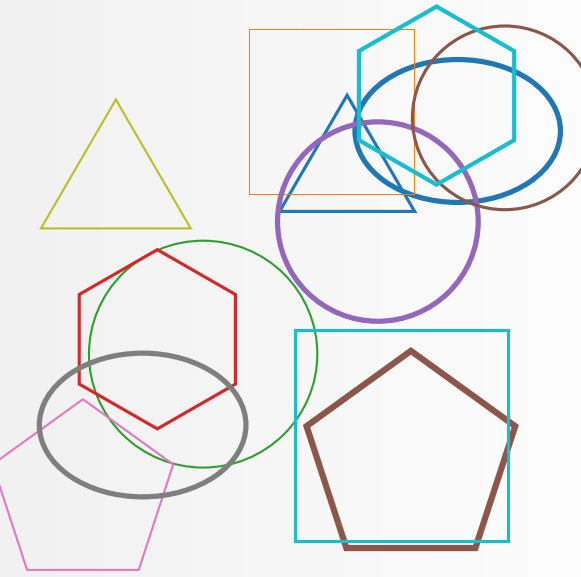[{"shape": "oval", "thickness": 2.5, "radius": 0.88, "center": [0.787, 0.772]}, {"shape": "triangle", "thickness": 1.5, "radius": 0.67, "center": [0.597, 0.7]}, {"shape": "square", "thickness": 0.5, "radius": 0.71, "center": [0.571, 0.806]}, {"shape": "circle", "thickness": 1, "radius": 0.98, "center": [0.349, 0.386]}, {"shape": "hexagon", "thickness": 1.5, "radius": 0.78, "center": [0.271, 0.412]}, {"shape": "circle", "thickness": 2.5, "radius": 0.86, "center": [0.65, 0.615]}, {"shape": "pentagon", "thickness": 3, "radius": 0.94, "center": [0.707, 0.203]}, {"shape": "circle", "thickness": 1.5, "radius": 0.8, "center": [0.869, 0.795]}, {"shape": "pentagon", "thickness": 1, "radius": 0.82, "center": [0.143, 0.144]}, {"shape": "oval", "thickness": 2.5, "radius": 0.89, "center": [0.245, 0.263]}, {"shape": "triangle", "thickness": 1, "radius": 0.74, "center": [0.199, 0.678]}, {"shape": "square", "thickness": 1.5, "radius": 0.92, "center": [0.69, 0.245]}, {"shape": "hexagon", "thickness": 2, "radius": 0.77, "center": [0.751, 0.834]}]